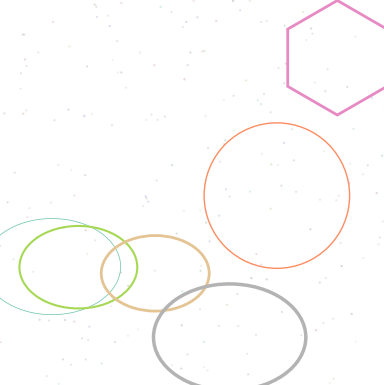[{"shape": "oval", "thickness": 0.5, "radius": 0.89, "center": [0.135, 0.307]}, {"shape": "circle", "thickness": 1, "radius": 0.94, "center": [0.719, 0.492]}, {"shape": "hexagon", "thickness": 2, "radius": 0.74, "center": [0.876, 0.85]}, {"shape": "oval", "thickness": 1.5, "radius": 0.77, "center": [0.204, 0.306]}, {"shape": "oval", "thickness": 2, "radius": 0.7, "center": [0.403, 0.29]}, {"shape": "oval", "thickness": 2.5, "radius": 0.99, "center": [0.597, 0.124]}]